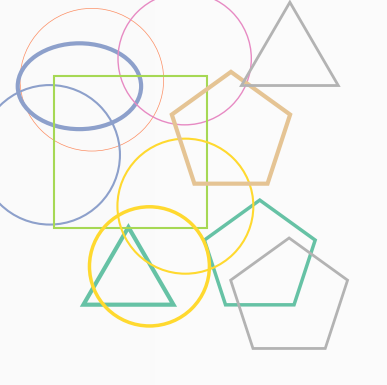[{"shape": "triangle", "thickness": 3, "radius": 0.67, "center": [0.331, 0.276]}, {"shape": "pentagon", "thickness": 2.5, "radius": 0.75, "center": [0.67, 0.33]}, {"shape": "circle", "thickness": 0.5, "radius": 0.93, "center": [0.237, 0.793]}, {"shape": "circle", "thickness": 1.5, "radius": 0.91, "center": [0.128, 0.598]}, {"shape": "oval", "thickness": 3, "radius": 0.8, "center": [0.205, 0.776]}, {"shape": "circle", "thickness": 1, "radius": 0.86, "center": [0.477, 0.848]}, {"shape": "square", "thickness": 1.5, "radius": 0.99, "center": [0.337, 0.605]}, {"shape": "circle", "thickness": 2.5, "radius": 0.77, "center": [0.386, 0.308]}, {"shape": "circle", "thickness": 1.5, "radius": 0.88, "center": [0.478, 0.464]}, {"shape": "pentagon", "thickness": 3, "radius": 0.8, "center": [0.596, 0.653]}, {"shape": "pentagon", "thickness": 2, "radius": 0.79, "center": [0.746, 0.223]}, {"shape": "triangle", "thickness": 2, "radius": 0.72, "center": [0.748, 0.85]}]